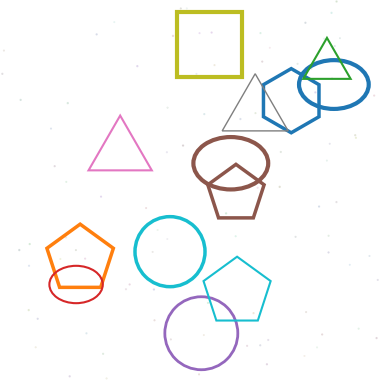[{"shape": "oval", "thickness": 3, "radius": 0.45, "center": [0.867, 0.78]}, {"shape": "hexagon", "thickness": 2.5, "radius": 0.42, "center": [0.756, 0.738]}, {"shape": "pentagon", "thickness": 2.5, "radius": 0.45, "center": [0.208, 0.327]}, {"shape": "triangle", "thickness": 1.5, "radius": 0.35, "center": [0.849, 0.831]}, {"shape": "oval", "thickness": 1.5, "radius": 0.35, "center": [0.198, 0.261]}, {"shape": "circle", "thickness": 2, "radius": 0.47, "center": [0.523, 0.134]}, {"shape": "pentagon", "thickness": 2.5, "radius": 0.38, "center": [0.613, 0.496]}, {"shape": "oval", "thickness": 3, "radius": 0.49, "center": [0.599, 0.576]}, {"shape": "triangle", "thickness": 1.5, "radius": 0.47, "center": [0.312, 0.605]}, {"shape": "triangle", "thickness": 1, "radius": 0.49, "center": [0.663, 0.71]}, {"shape": "square", "thickness": 3, "radius": 0.42, "center": [0.544, 0.885]}, {"shape": "pentagon", "thickness": 1.5, "radius": 0.46, "center": [0.616, 0.242]}, {"shape": "circle", "thickness": 2.5, "radius": 0.45, "center": [0.442, 0.346]}]